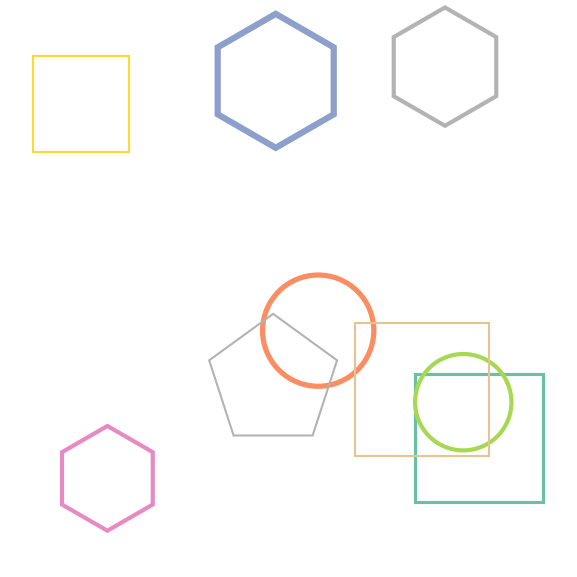[{"shape": "square", "thickness": 1.5, "radius": 0.55, "center": [0.83, 0.241]}, {"shape": "circle", "thickness": 2.5, "radius": 0.48, "center": [0.551, 0.427]}, {"shape": "hexagon", "thickness": 3, "radius": 0.58, "center": [0.477, 0.859]}, {"shape": "hexagon", "thickness": 2, "radius": 0.45, "center": [0.186, 0.171]}, {"shape": "circle", "thickness": 2, "radius": 0.42, "center": [0.802, 0.303]}, {"shape": "square", "thickness": 1, "radius": 0.41, "center": [0.14, 0.819]}, {"shape": "square", "thickness": 1, "radius": 0.58, "center": [0.731, 0.325]}, {"shape": "hexagon", "thickness": 2, "radius": 0.51, "center": [0.771, 0.884]}, {"shape": "pentagon", "thickness": 1, "radius": 0.58, "center": [0.473, 0.339]}]